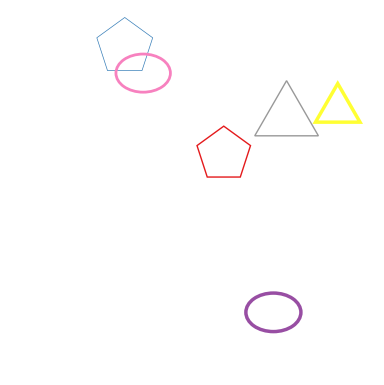[{"shape": "pentagon", "thickness": 1, "radius": 0.37, "center": [0.581, 0.599]}, {"shape": "pentagon", "thickness": 0.5, "radius": 0.38, "center": [0.324, 0.878]}, {"shape": "oval", "thickness": 2.5, "radius": 0.36, "center": [0.71, 0.189]}, {"shape": "triangle", "thickness": 2.5, "radius": 0.33, "center": [0.877, 0.716]}, {"shape": "oval", "thickness": 2, "radius": 0.35, "center": [0.372, 0.81]}, {"shape": "triangle", "thickness": 1, "radius": 0.48, "center": [0.744, 0.695]}]